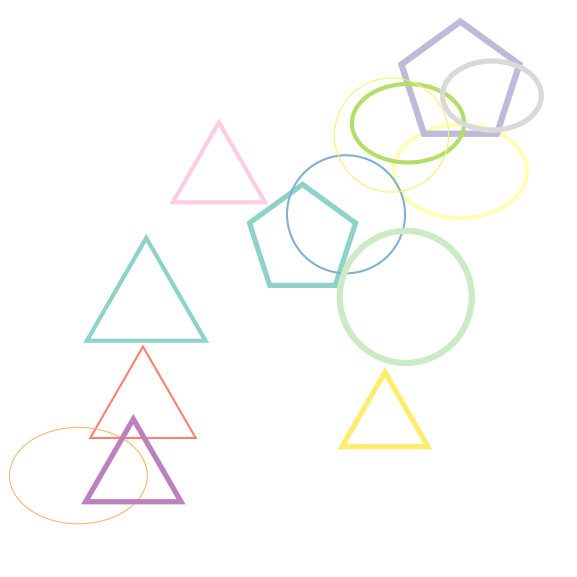[{"shape": "triangle", "thickness": 2, "radius": 0.59, "center": [0.253, 0.468]}, {"shape": "pentagon", "thickness": 2.5, "radius": 0.48, "center": [0.524, 0.583]}, {"shape": "oval", "thickness": 2, "radius": 0.58, "center": [0.797, 0.702]}, {"shape": "pentagon", "thickness": 3, "radius": 0.54, "center": [0.797, 0.854]}, {"shape": "triangle", "thickness": 1, "radius": 0.53, "center": [0.248, 0.293]}, {"shape": "circle", "thickness": 1, "radius": 0.51, "center": [0.599, 0.628]}, {"shape": "oval", "thickness": 0.5, "radius": 0.6, "center": [0.136, 0.176]}, {"shape": "oval", "thickness": 2, "radius": 0.49, "center": [0.707, 0.786]}, {"shape": "triangle", "thickness": 2, "radius": 0.46, "center": [0.379, 0.695]}, {"shape": "oval", "thickness": 2.5, "radius": 0.43, "center": [0.852, 0.834]}, {"shape": "triangle", "thickness": 2.5, "radius": 0.48, "center": [0.231, 0.178]}, {"shape": "circle", "thickness": 3, "radius": 0.57, "center": [0.703, 0.485]}, {"shape": "circle", "thickness": 0.5, "radius": 0.49, "center": [0.678, 0.765]}, {"shape": "triangle", "thickness": 2.5, "radius": 0.43, "center": [0.667, 0.269]}]